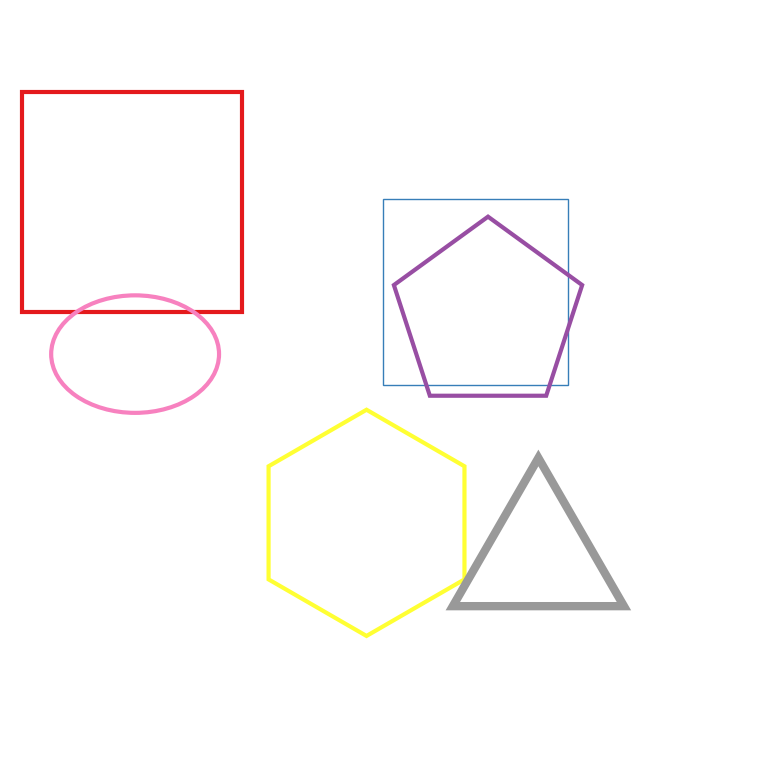[{"shape": "square", "thickness": 1.5, "radius": 0.71, "center": [0.172, 0.738]}, {"shape": "square", "thickness": 0.5, "radius": 0.6, "center": [0.617, 0.621]}, {"shape": "pentagon", "thickness": 1.5, "radius": 0.64, "center": [0.634, 0.59]}, {"shape": "hexagon", "thickness": 1.5, "radius": 0.73, "center": [0.476, 0.321]}, {"shape": "oval", "thickness": 1.5, "radius": 0.55, "center": [0.175, 0.54]}, {"shape": "triangle", "thickness": 3, "radius": 0.64, "center": [0.699, 0.277]}]